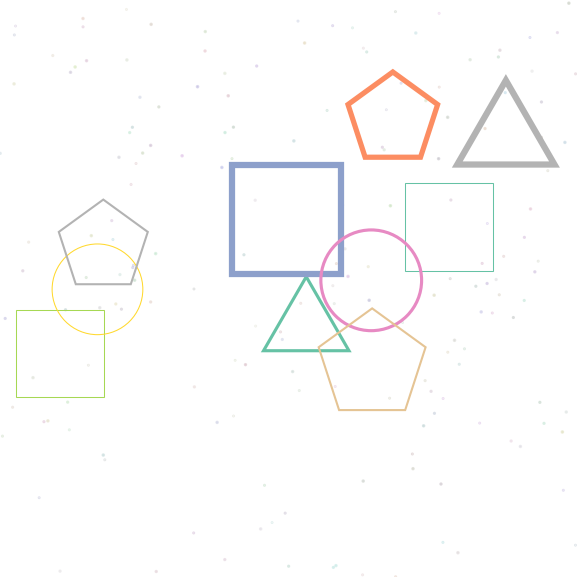[{"shape": "square", "thickness": 0.5, "radius": 0.38, "center": [0.777, 0.606]}, {"shape": "triangle", "thickness": 1.5, "radius": 0.43, "center": [0.53, 0.435]}, {"shape": "pentagon", "thickness": 2.5, "radius": 0.41, "center": [0.68, 0.793]}, {"shape": "square", "thickness": 3, "radius": 0.47, "center": [0.496, 0.619]}, {"shape": "circle", "thickness": 1.5, "radius": 0.44, "center": [0.643, 0.514]}, {"shape": "square", "thickness": 0.5, "radius": 0.38, "center": [0.104, 0.387]}, {"shape": "circle", "thickness": 0.5, "radius": 0.39, "center": [0.169, 0.498]}, {"shape": "pentagon", "thickness": 1, "radius": 0.49, "center": [0.644, 0.368]}, {"shape": "triangle", "thickness": 3, "radius": 0.49, "center": [0.876, 0.763]}, {"shape": "pentagon", "thickness": 1, "radius": 0.41, "center": [0.179, 0.572]}]